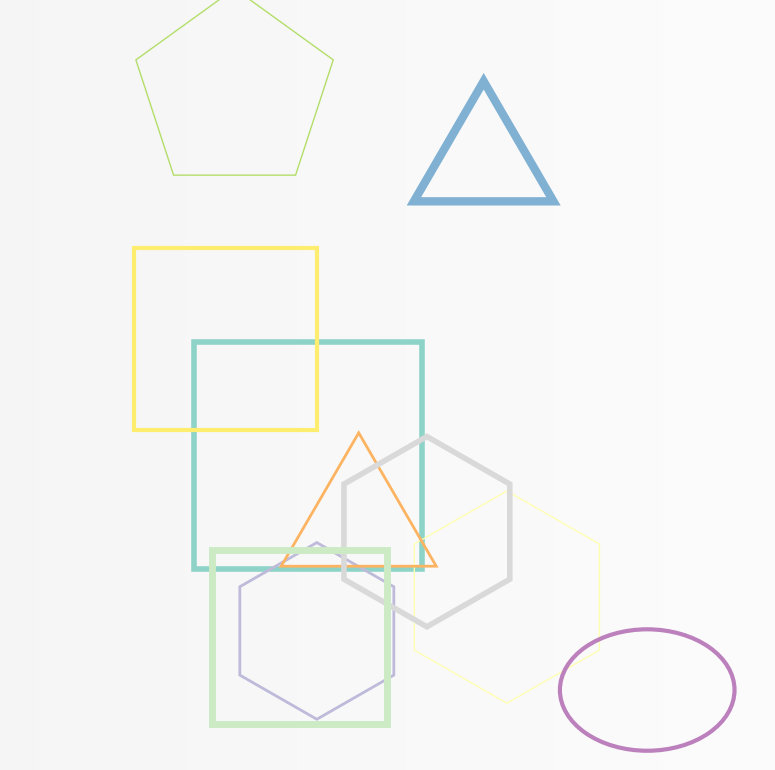[{"shape": "square", "thickness": 2, "radius": 0.74, "center": [0.397, 0.408]}, {"shape": "hexagon", "thickness": 0.5, "radius": 0.69, "center": [0.654, 0.225]}, {"shape": "hexagon", "thickness": 1, "radius": 0.57, "center": [0.409, 0.181]}, {"shape": "triangle", "thickness": 3, "radius": 0.52, "center": [0.624, 0.791]}, {"shape": "triangle", "thickness": 1, "radius": 0.58, "center": [0.463, 0.322]}, {"shape": "pentagon", "thickness": 0.5, "radius": 0.67, "center": [0.303, 0.881]}, {"shape": "hexagon", "thickness": 2, "radius": 0.62, "center": [0.551, 0.31]}, {"shape": "oval", "thickness": 1.5, "radius": 0.56, "center": [0.835, 0.104]}, {"shape": "square", "thickness": 2.5, "radius": 0.57, "center": [0.387, 0.173]}, {"shape": "square", "thickness": 1.5, "radius": 0.59, "center": [0.291, 0.56]}]